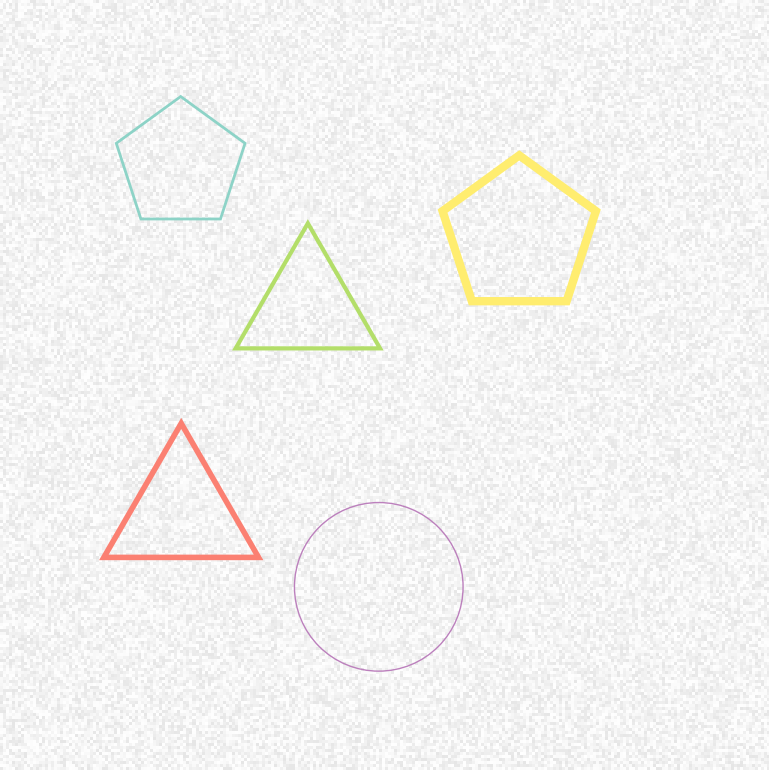[{"shape": "pentagon", "thickness": 1, "radius": 0.44, "center": [0.235, 0.787]}, {"shape": "triangle", "thickness": 2, "radius": 0.58, "center": [0.235, 0.334]}, {"shape": "triangle", "thickness": 1.5, "radius": 0.54, "center": [0.4, 0.602]}, {"shape": "circle", "thickness": 0.5, "radius": 0.55, "center": [0.492, 0.238]}, {"shape": "pentagon", "thickness": 3, "radius": 0.52, "center": [0.674, 0.694]}]